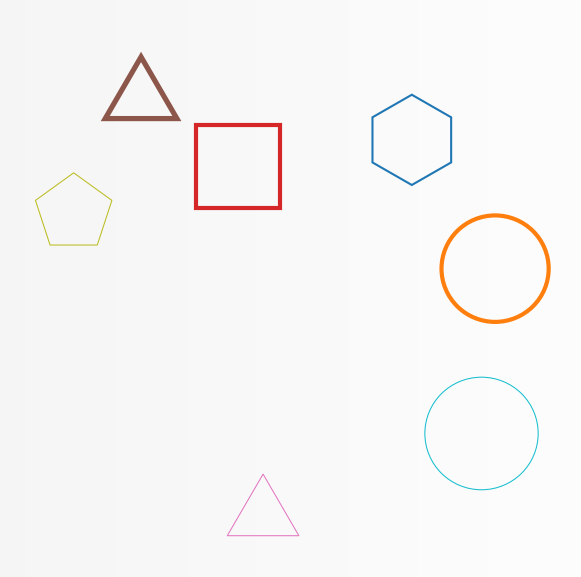[{"shape": "hexagon", "thickness": 1, "radius": 0.39, "center": [0.708, 0.757]}, {"shape": "circle", "thickness": 2, "radius": 0.46, "center": [0.852, 0.534]}, {"shape": "square", "thickness": 2, "radius": 0.36, "center": [0.409, 0.711]}, {"shape": "triangle", "thickness": 2.5, "radius": 0.36, "center": [0.243, 0.829]}, {"shape": "triangle", "thickness": 0.5, "radius": 0.36, "center": [0.453, 0.107]}, {"shape": "pentagon", "thickness": 0.5, "radius": 0.35, "center": [0.127, 0.631]}, {"shape": "circle", "thickness": 0.5, "radius": 0.49, "center": [0.828, 0.249]}]